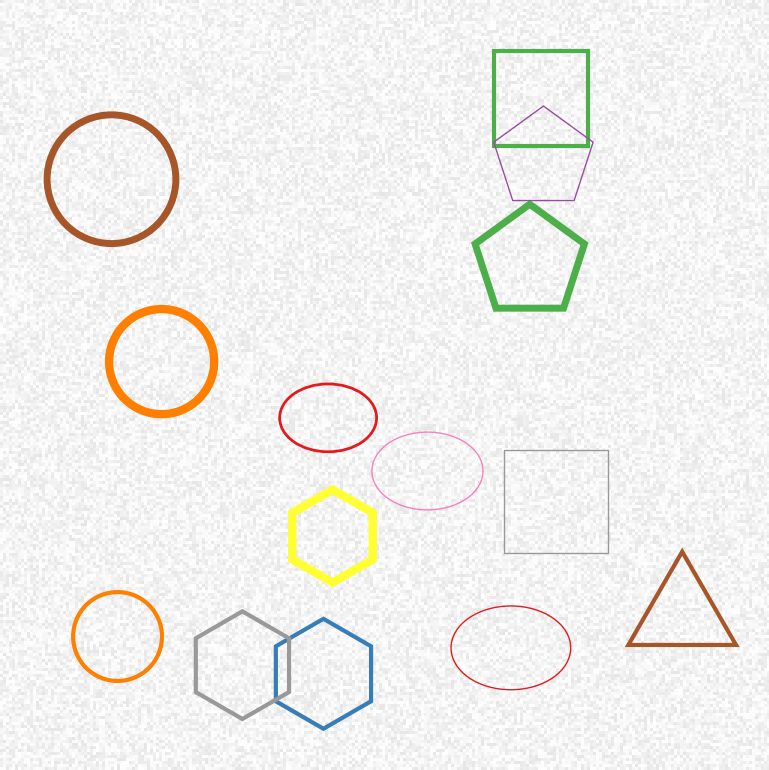[{"shape": "oval", "thickness": 1, "radius": 0.31, "center": [0.426, 0.457]}, {"shape": "oval", "thickness": 0.5, "radius": 0.39, "center": [0.663, 0.159]}, {"shape": "hexagon", "thickness": 1.5, "radius": 0.36, "center": [0.42, 0.125]}, {"shape": "square", "thickness": 1.5, "radius": 0.31, "center": [0.703, 0.872]}, {"shape": "pentagon", "thickness": 2.5, "radius": 0.37, "center": [0.688, 0.66]}, {"shape": "pentagon", "thickness": 0.5, "radius": 0.34, "center": [0.706, 0.794]}, {"shape": "circle", "thickness": 3, "radius": 0.34, "center": [0.21, 0.53]}, {"shape": "circle", "thickness": 1.5, "radius": 0.29, "center": [0.153, 0.173]}, {"shape": "hexagon", "thickness": 3, "radius": 0.3, "center": [0.432, 0.304]}, {"shape": "circle", "thickness": 2.5, "radius": 0.42, "center": [0.145, 0.767]}, {"shape": "triangle", "thickness": 1.5, "radius": 0.4, "center": [0.886, 0.203]}, {"shape": "oval", "thickness": 0.5, "radius": 0.36, "center": [0.555, 0.388]}, {"shape": "square", "thickness": 0.5, "radius": 0.34, "center": [0.722, 0.349]}, {"shape": "hexagon", "thickness": 1.5, "radius": 0.35, "center": [0.315, 0.136]}]